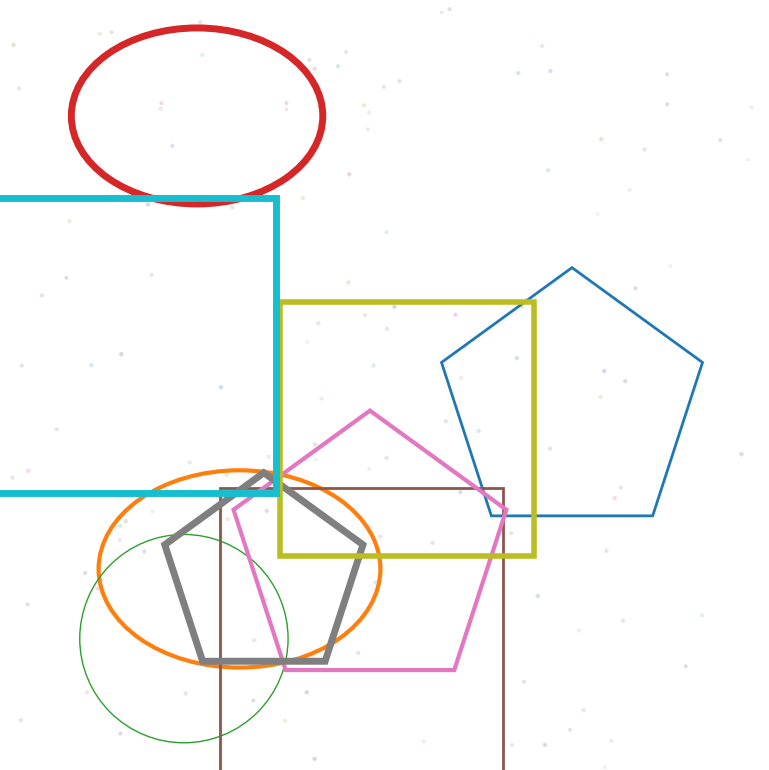[{"shape": "pentagon", "thickness": 1, "radius": 0.89, "center": [0.743, 0.474]}, {"shape": "oval", "thickness": 1.5, "radius": 0.91, "center": [0.311, 0.261]}, {"shape": "circle", "thickness": 0.5, "radius": 0.68, "center": [0.239, 0.171]}, {"shape": "oval", "thickness": 2.5, "radius": 0.82, "center": [0.256, 0.849]}, {"shape": "square", "thickness": 1, "radius": 0.92, "center": [0.47, 0.183]}, {"shape": "pentagon", "thickness": 1.5, "radius": 0.93, "center": [0.48, 0.28]}, {"shape": "pentagon", "thickness": 2.5, "radius": 0.68, "center": [0.343, 0.251]}, {"shape": "square", "thickness": 2, "radius": 0.82, "center": [0.529, 0.443]}, {"shape": "square", "thickness": 2.5, "radius": 0.96, "center": [0.168, 0.551]}]